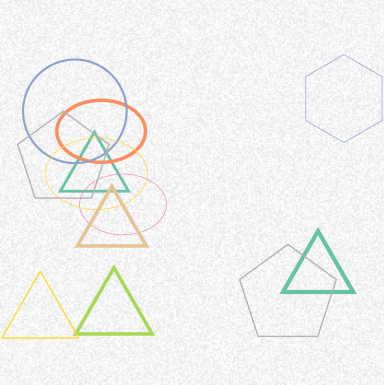[{"shape": "triangle", "thickness": 2, "radius": 0.51, "center": [0.245, 0.554]}, {"shape": "triangle", "thickness": 3, "radius": 0.53, "center": [0.826, 0.294]}, {"shape": "oval", "thickness": 2.5, "radius": 0.58, "center": [0.263, 0.659]}, {"shape": "circle", "thickness": 1.5, "radius": 0.67, "center": [0.194, 0.711]}, {"shape": "hexagon", "thickness": 0.5, "radius": 0.57, "center": [0.893, 0.744]}, {"shape": "oval", "thickness": 0.5, "radius": 0.56, "center": [0.319, 0.469]}, {"shape": "triangle", "thickness": 2.5, "radius": 0.57, "center": [0.296, 0.19]}, {"shape": "oval", "thickness": 0.5, "radius": 0.66, "center": [0.251, 0.549]}, {"shape": "triangle", "thickness": 1, "radius": 0.58, "center": [0.105, 0.18]}, {"shape": "triangle", "thickness": 2.5, "radius": 0.52, "center": [0.291, 0.413]}, {"shape": "pentagon", "thickness": 1, "radius": 0.66, "center": [0.748, 0.233]}, {"shape": "pentagon", "thickness": 1, "radius": 0.62, "center": [0.165, 0.586]}]